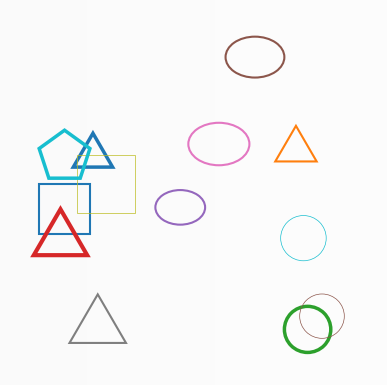[{"shape": "triangle", "thickness": 2.5, "radius": 0.29, "center": [0.24, 0.595]}, {"shape": "square", "thickness": 1.5, "radius": 0.33, "center": [0.166, 0.457]}, {"shape": "triangle", "thickness": 1.5, "radius": 0.31, "center": [0.764, 0.611]}, {"shape": "circle", "thickness": 2.5, "radius": 0.3, "center": [0.794, 0.144]}, {"shape": "triangle", "thickness": 3, "radius": 0.4, "center": [0.156, 0.377]}, {"shape": "oval", "thickness": 1.5, "radius": 0.32, "center": [0.465, 0.461]}, {"shape": "circle", "thickness": 0.5, "radius": 0.29, "center": [0.831, 0.179]}, {"shape": "oval", "thickness": 1.5, "radius": 0.38, "center": [0.658, 0.852]}, {"shape": "oval", "thickness": 1.5, "radius": 0.39, "center": [0.565, 0.626]}, {"shape": "triangle", "thickness": 1.5, "radius": 0.42, "center": [0.252, 0.151]}, {"shape": "square", "thickness": 0.5, "radius": 0.38, "center": [0.273, 0.523]}, {"shape": "pentagon", "thickness": 2.5, "radius": 0.34, "center": [0.167, 0.593]}, {"shape": "circle", "thickness": 0.5, "radius": 0.29, "center": [0.783, 0.381]}]